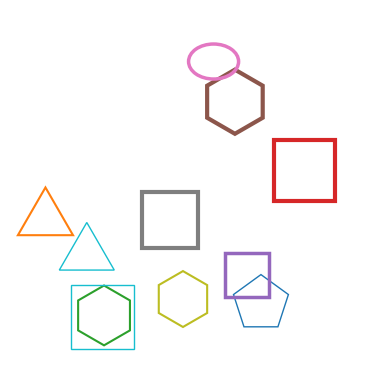[{"shape": "pentagon", "thickness": 1, "radius": 0.37, "center": [0.678, 0.212]}, {"shape": "triangle", "thickness": 1.5, "radius": 0.41, "center": [0.118, 0.43]}, {"shape": "hexagon", "thickness": 1.5, "radius": 0.39, "center": [0.27, 0.181]}, {"shape": "square", "thickness": 3, "radius": 0.4, "center": [0.791, 0.558]}, {"shape": "square", "thickness": 2.5, "radius": 0.29, "center": [0.642, 0.285]}, {"shape": "hexagon", "thickness": 3, "radius": 0.42, "center": [0.61, 0.736]}, {"shape": "oval", "thickness": 2.5, "radius": 0.32, "center": [0.555, 0.84]}, {"shape": "square", "thickness": 3, "radius": 0.36, "center": [0.442, 0.429]}, {"shape": "hexagon", "thickness": 1.5, "radius": 0.36, "center": [0.475, 0.223]}, {"shape": "square", "thickness": 1, "radius": 0.41, "center": [0.266, 0.177]}, {"shape": "triangle", "thickness": 1, "radius": 0.41, "center": [0.225, 0.34]}]